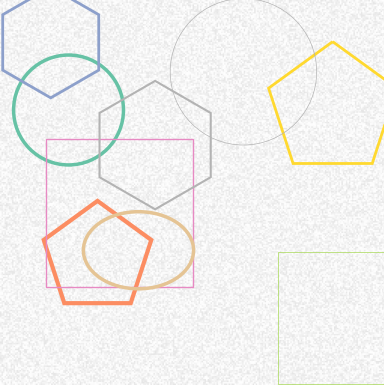[{"shape": "circle", "thickness": 2.5, "radius": 0.71, "center": [0.178, 0.714]}, {"shape": "pentagon", "thickness": 3, "radius": 0.73, "center": [0.253, 0.331]}, {"shape": "hexagon", "thickness": 2, "radius": 0.72, "center": [0.132, 0.89]}, {"shape": "square", "thickness": 1, "radius": 0.96, "center": [0.31, 0.447]}, {"shape": "square", "thickness": 0.5, "radius": 0.86, "center": [0.893, 0.175]}, {"shape": "pentagon", "thickness": 2, "radius": 0.87, "center": [0.864, 0.717]}, {"shape": "oval", "thickness": 2.5, "radius": 0.72, "center": [0.36, 0.35]}, {"shape": "circle", "thickness": 0.5, "radius": 0.95, "center": [0.632, 0.814]}, {"shape": "hexagon", "thickness": 1.5, "radius": 0.83, "center": [0.403, 0.623]}]